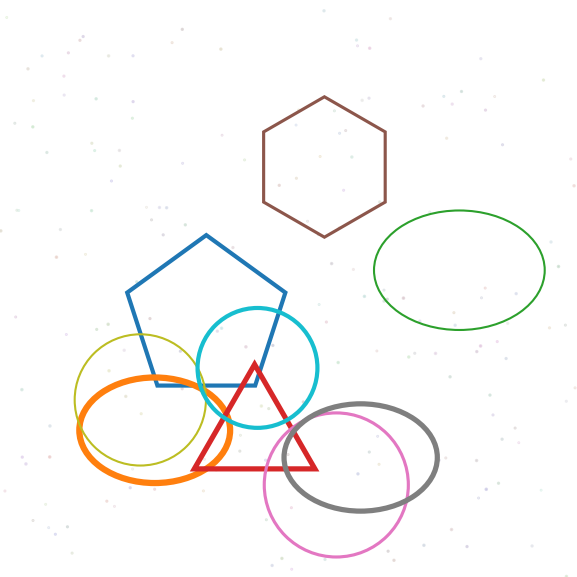[{"shape": "pentagon", "thickness": 2, "radius": 0.72, "center": [0.357, 0.448]}, {"shape": "oval", "thickness": 3, "radius": 0.65, "center": [0.268, 0.254]}, {"shape": "oval", "thickness": 1, "radius": 0.74, "center": [0.795, 0.531]}, {"shape": "triangle", "thickness": 2.5, "radius": 0.6, "center": [0.441, 0.247]}, {"shape": "hexagon", "thickness": 1.5, "radius": 0.61, "center": [0.562, 0.71]}, {"shape": "circle", "thickness": 1.5, "radius": 0.62, "center": [0.582, 0.159]}, {"shape": "oval", "thickness": 2.5, "radius": 0.66, "center": [0.625, 0.207]}, {"shape": "circle", "thickness": 1, "radius": 0.57, "center": [0.243, 0.307]}, {"shape": "circle", "thickness": 2, "radius": 0.52, "center": [0.446, 0.362]}]